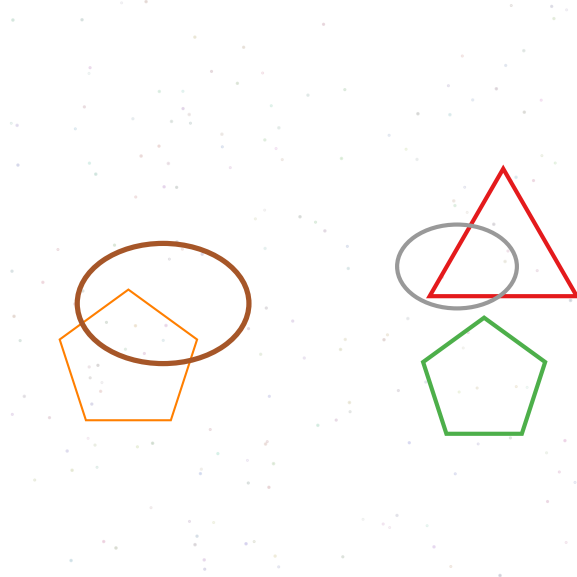[{"shape": "triangle", "thickness": 2, "radius": 0.74, "center": [0.871, 0.56]}, {"shape": "pentagon", "thickness": 2, "radius": 0.56, "center": [0.838, 0.338]}, {"shape": "pentagon", "thickness": 1, "radius": 0.63, "center": [0.222, 0.373]}, {"shape": "oval", "thickness": 2.5, "radius": 0.74, "center": [0.282, 0.474]}, {"shape": "oval", "thickness": 2, "radius": 0.52, "center": [0.791, 0.538]}]